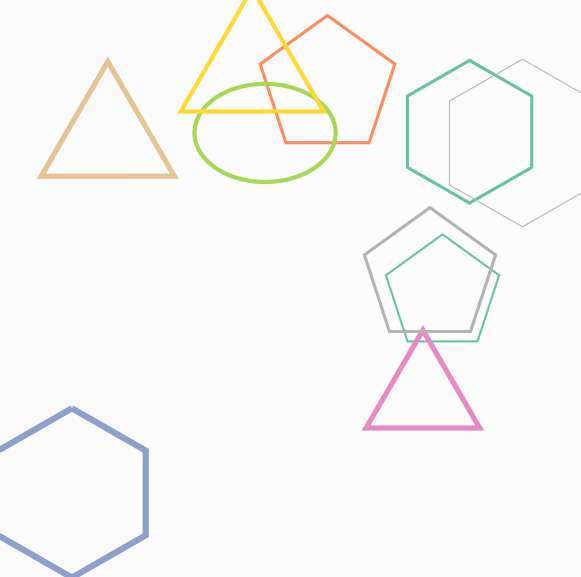[{"shape": "hexagon", "thickness": 1.5, "radius": 0.62, "center": [0.808, 0.771]}, {"shape": "pentagon", "thickness": 1, "radius": 0.51, "center": [0.761, 0.491]}, {"shape": "pentagon", "thickness": 1.5, "radius": 0.61, "center": [0.563, 0.85]}, {"shape": "hexagon", "thickness": 3, "radius": 0.73, "center": [0.124, 0.146]}, {"shape": "triangle", "thickness": 2.5, "radius": 0.56, "center": [0.728, 0.314]}, {"shape": "oval", "thickness": 2, "radius": 0.61, "center": [0.456, 0.769]}, {"shape": "triangle", "thickness": 2, "radius": 0.71, "center": [0.434, 0.877]}, {"shape": "triangle", "thickness": 2.5, "radius": 0.66, "center": [0.185, 0.76]}, {"shape": "pentagon", "thickness": 1.5, "radius": 0.59, "center": [0.74, 0.521]}, {"shape": "hexagon", "thickness": 0.5, "radius": 0.73, "center": [0.899, 0.752]}]